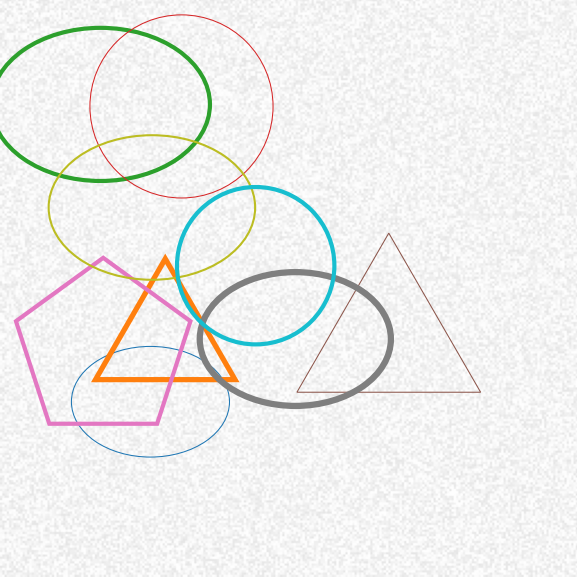[{"shape": "oval", "thickness": 0.5, "radius": 0.68, "center": [0.261, 0.303]}, {"shape": "triangle", "thickness": 2.5, "radius": 0.7, "center": [0.286, 0.412]}, {"shape": "oval", "thickness": 2, "radius": 0.95, "center": [0.174, 0.818]}, {"shape": "circle", "thickness": 0.5, "radius": 0.79, "center": [0.314, 0.815]}, {"shape": "triangle", "thickness": 0.5, "radius": 0.92, "center": [0.673, 0.412]}, {"shape": "pentagon", "thickness": 2, "radius": 0.79, "center": [0.179, 0.394]}, {"shape": "oval", "thickness": 3, "radius": 0.83, "center": [0.511, 0.412]}, {"shape": "oval", "thickness": 1, "radius": 0.89, "center": [0.263, 0.64]}, {"shape": "circle", "thickness": 2, "radius": 0.68, "center": [0.443, 0.539]}]